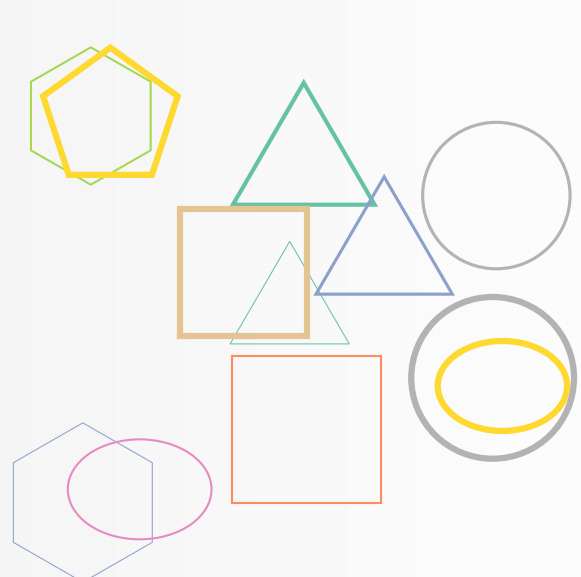[{"shape": "triangle", "thickness": 2, "radius": 0.7, "center": [0.523, 0.715]}, {"shape": "triangle", "thickness": 0.5, "radius": 0.59, "center": [0.498, 0.463]}, {"shape": "square", "thickness": 1, "radius": 0.64, "center": [0.527, 0.255]}, {"shape": "triangle", "thickness": 1.5, "radius": 0.68, "center": [0.661, 0.557]}, {"shape": "hexagon", "thickness": 0.5, "radius": 0.69, "center": [0.142, 0.129]}, {"shape": "oval", "thickness": 1, "radius": 0.62, "center": [0.24, 0.152]}, {"shape": "hexagon", "thickness": 1, "radius": 0.59, "center": [0.156, 0.798]}, {"shape": "oval", "thickness": 3, "radius": 0.56, "center": [0.864, 0.331]}, {"shape": "pentagon", "thickness": 3, "radius": 0.61, "center": [0.19, 0.795]}, {"shape": "square", "thickness": 3, "radius": 0.55, "center": [0.419, 0.527]}, {"shape": "circle", "thickness": 1.5, "radius": 0.63, "center": [0.854, 0.66]}, {"shape": "circle", "thickness": 3, "radius": 0.7, "center": [0.848, 0.345]}]